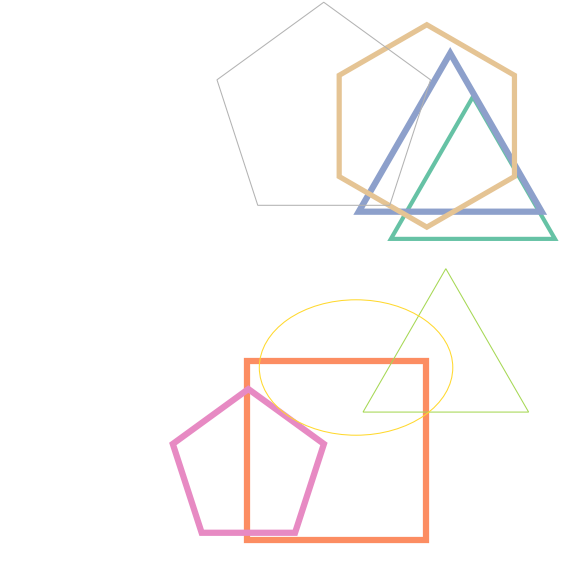[{"shape": "triangle", "thickness": 2, "radius": 0.82, "center": [0.819, 0.667]}, {"shape": "square", "thickness": 3, "radius": 0.77, "center": [0.583, 0.219]}, {"shape": "triangle", "thickness": 3, "radius": 0.91, "center": [0.78, 0.724]}, {"shape": "pentagon", "thickness": 3, "radius": 0.69, "center": [0.43, 0.188]}, {"shape": "triangle", "thickness": 0.5, "radius": 0.83, "center": [0.772, 0.368]}, {"shape": "oval", "thickness": 0.5, "radius": 0.84, "center": [0.617, 0.363]}, {"shape": "hexagon", "thickness": 2.5, "radius": 0.88, "center": [0.739, 0.781]}, {"shape": "pentagon", "thickness": 0.5, "radius": 0.97, "center": [0.561, 0.801]}]